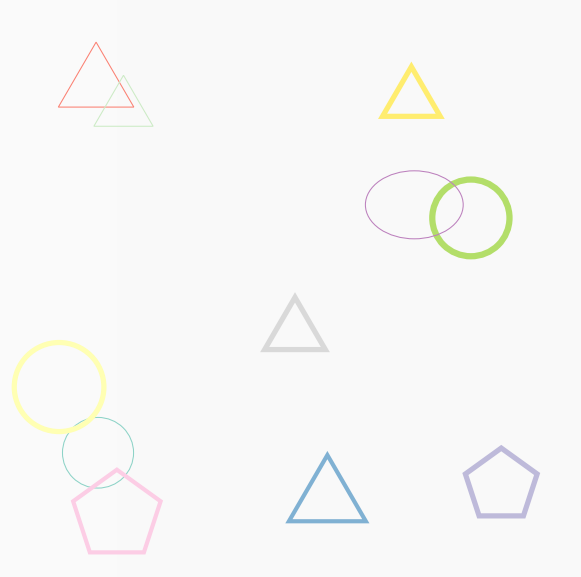[{"shape": "circle", "thickness": 0.5, "radius": 0.31, "center": [0.169, 0.215]}, {"shape": "circle", "thickness": 2.5, "radius": 0.39, "center": [0.102, 0.329]}, {"shape": "pentagon", "thickness": 2.5, "radius": 0.32, "center": [0.862, 0.158]}, {"shape": "triangle", "thickness": 0.5, "radius": 0.37, "center": [0.165, 0.851]}, {"shape": "triangle", "thickness": 2, "radius": 0.38, "center": [0.563, 0.135]}, {"shape": "circle", "thickness": 3, "radius": 0.33, "center": [0.81, 0.622]}, {"shape": "pentagon", "thickness": 2, "radius": 0.4, "center": [0.201, 0.107]}, {"shape": "triangle", "thickness": 2.5, "radius": 0.3, "center": [0.508, 0.424]}, {"shape": "oval", "thickness": 0.5, "radius": 0.42, "center": [0.713, 0.644]}, {"shape": "triangle", "thickness": 0.5, "radius": 0.29, "center": [0.212, 0.81]}, {"shape": "triangle", "thickness": 2.5, "radius": 0.29, "center": [0.708, 0.826]}]